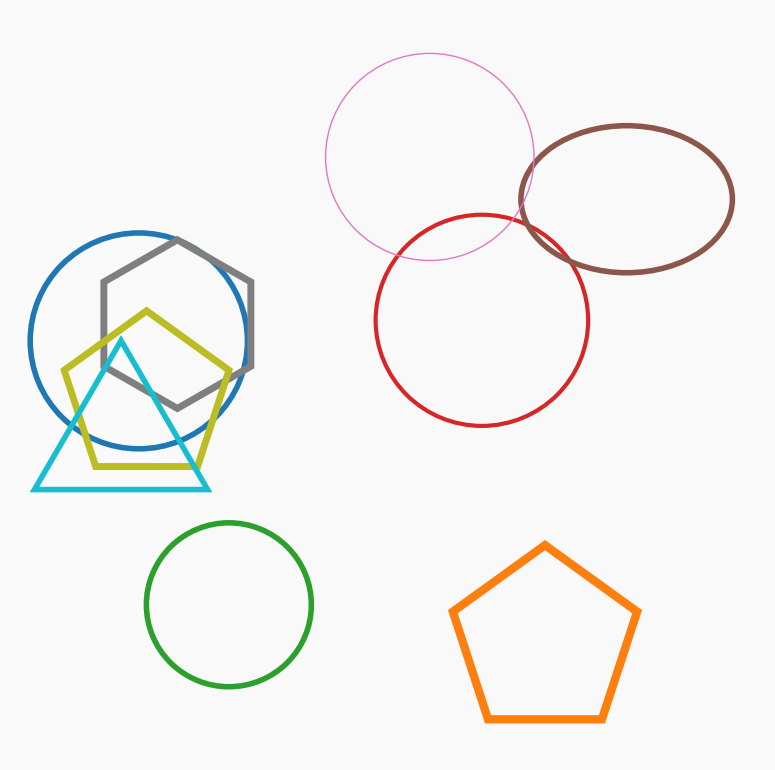[{"shape": "circle", "thickness": 2, "radius": 0.7, "center": [0.179, 0.557]}, {"shape": "pentagon", "thickness": 3, "radius": 0.63, "center": [0.703, 0.167]}, {"shape": "circle", "thickness": 2, "radius": 0.53, "center": [0.295, 0.215]}, {"shape": "circle", "thickness": 1.5, "radius": 0.69, "center": [0.622, 0.584]}, {"shape": "oval", "thickness": 2, "radius": 0.68, "center": [0.809, 0.741]}, {"shape": "circle", "thickness": 0.5, "radius": 0.67, "center": [0.555, 0.796]}, {"shape": "hexagon", "thickness": 2.5, "radius": 0.55, "center": [0.229, 0.579]}, {"shape": "pentagon", "thickness": 2.5, "radius": 0.56, "center": [0.189, 0.485]}, {"shape": "triangle", "thickness": 2, "radius": 0.64, "center": [0.156, 0.429]}]